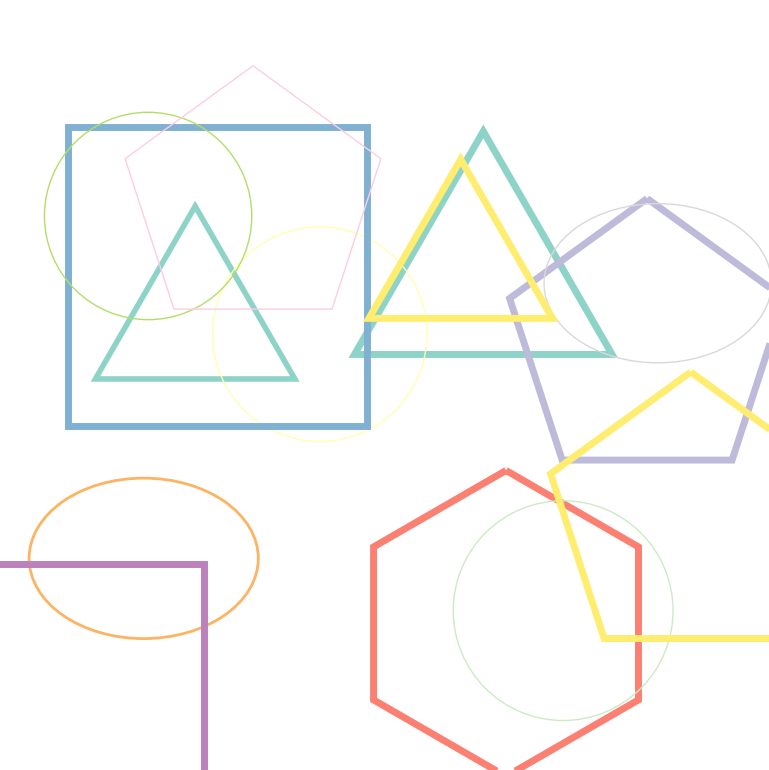[{"shape": "triangle", "thickness": 2, "radius": 0.75, "center": [0.253, 0.583]}, {"shape": "triangle", "thickness": 2.5, "radius": 0.97, "center": [0.628, 0.636]}, {"shape": "circle", "thickness": 0.5, "radius": 0.7, "center": [0.415, 0.566]}, {"shape": "pentagon", "thickness": 2.5, "radius": 0.94, "center": [0.84, 0.554]}, {"shape": "hexagon", "thickness": 2.5, "radius": 0.99, "center": [0.657, 0.19]}, {"shape": "square", "thickness": 2.5, "radius": 0.97, "center": [0.283, 0.641]}, {"shape": "oval", "thickness": 1, "radius": 0.74, "center": [0.187, 0.275]}, {"shape": "circle", "thickness": 0.5, "radius": 0.67, "center": [0.192, 0.72]}, {"shape": "pentagon", "thickness": 0.5, "radius": 0.87, "center": [0.329, 0.74]}, {"shape": "oval", "thickness": 0.5, "radius": 0.74, "center": [0.854, 0.632]}, {"shape": "square", "thickness": 2.5, "radius": 0.71, "center": [0.122, 0.125]}, {"shape": "circle", "thickness": 0.5, "radius": 0.71, "center": [0.731, 0.207]}, {"shape": "pentagon", "thickness": 2.5, "radius": 0.96, "center": [0.897, 0.326]}, {"shape": "triangle", "thickness": 2.5, "radius": 0.69, "center": [0.598, 0.655]}]